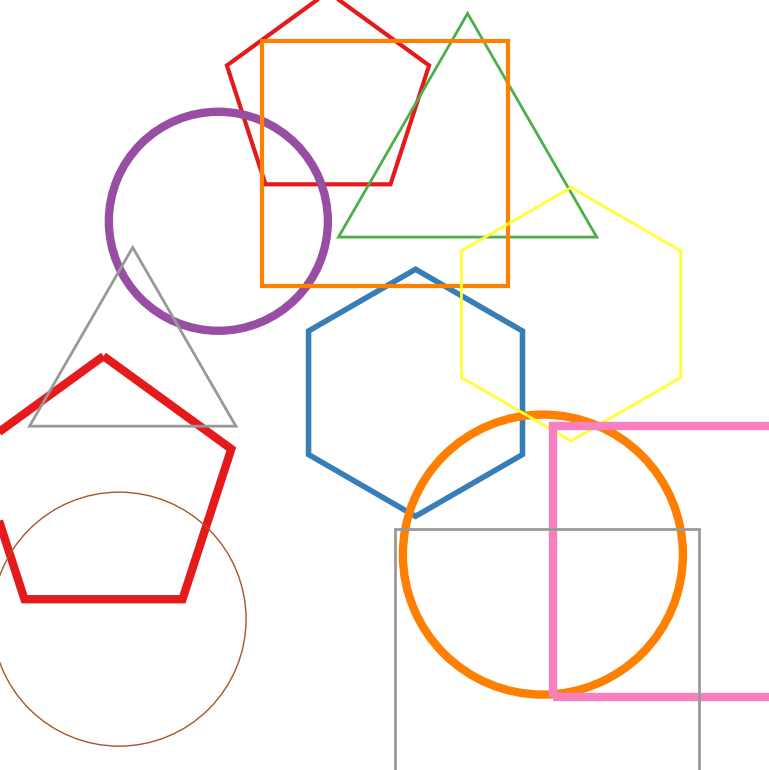[{"shape": "pentagon", "thickness": 3, "radius": 0.87, "center": [0.134, 0.363]}, {"shape": "pentagon", "thickness": 1.5, "radius": 0.69, "center": [0.426, 0.872]}, {"shape": "hexagon", "thickness": 2, "radius": 0.8, "center": [0.54, 0.49]}, {"shape": "triangle", "thickness": 1, "radius": 0.97, "center": [0.607, 0.789]}, {"shape": "circle", "thickness": 3, "radius": 0.71, "center": [0.284, 0.713]}, {"shape": "square", "thickness": 1.5, "radius": 0.8, "center": [0.5, 0.787]}, {"shape": "circle", "thickness": 3, "radius": 0.91, "center": [0.705, 0.28]}, {"shape": "hexagon", "thickness": 1, "radius": 0.82, "center": [0.742, 0.592]}, {"shape": "circle", "thickness": 0.5, "radius": 0.82, "center": [0.155, 0.196]}, {"shape": "square", "thickness": 3, "radius": 0.88, "center": [0.894, 0.271]}, {"shape": "square", "thickness": 1, "radius": 0.99, "center": [0.71, 0.116]}, {"shape": "triangle", "thickness": 1, "radius": 0.77, "center": [0.172, 0.524]}]